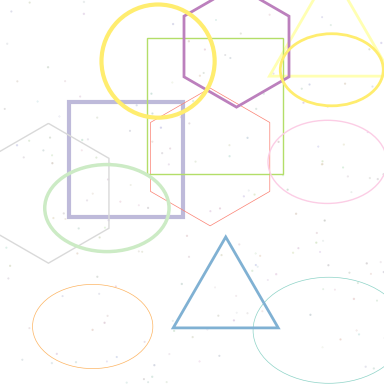[{"shape": "oval", "thickness": 0.5, "radius": 0.98, "center": [0.854, 0.142]}, {"shape": "triangle", "thickness": 2, "radius": 0.92, "center": [0.859, 0.894]}, {"shape": "square", "thickness": 3, "radius": 0.74, "center": [0.328, 0.586]}, {"shape": "hexagon", "thickness": 0.5, "radius": 0.89, "center": [0.546, 0.592]}, {"shape": "triangle", "thickness": 2, "radius": 0.79, "center": [0.586, 0.227]}, {"shape": "oval", "thickness": 0.5, "radius": 0.78, "center": [0.241, 0.152]}, {"shape": "square", "thickness": 1, "radius": 0.88, "center": [0.559, 0.725]}, {"shape": "oval", "thickness": 1, "radius": 0.77, "center": [0.85, 0.58]}, {"shape": "hexagon", "thickness": 1, "radius": 0.91, "center": [0.126, 0.498]}, {"shape": "hexagon", "thickness": 2, "radius": 0.79, "center": [0.614, 0.879]}, {"shape": "oval", "thickness": 2.5, "radius": 0.81, "center": [0.278, 0.46]}, {"shape": "oval", "thickness": 2, "radius": 0.67, "center": [0.862, 0.819]}, {"shape": "circle", "thickness": 3, "radius": 0.73, "center": [0.411, 0.841]}]